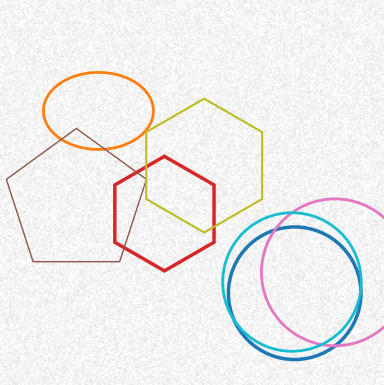[{"shape": "circle", "thickness": 2.5, "radius": 0.86, "center": [0.765, 0.238]}, {"shape": "oval", "thickness": 2, "radius": 0.71, "center": [0.256, 0.712]}, {"shape": "hexagon", "thickness": 2.5, "radius": 0.74, "center": [0.427, 0.445]}, {"shape": "pentagon", "thickness": 1, "radius": 0.96, "center": [0.198, 0.475]}, {"shape": "circle", "thickness": 2, "radius": 0.95, "center": [0.87, 0.293]}, {"shape": "hexagon", "thickness": 1.5, "radius": 0.87, "center": [0.53, 0.57]}, {"shape": "circle", "thickness": 2, "radius": 0.9, "center": [0.758, 0.267]}]